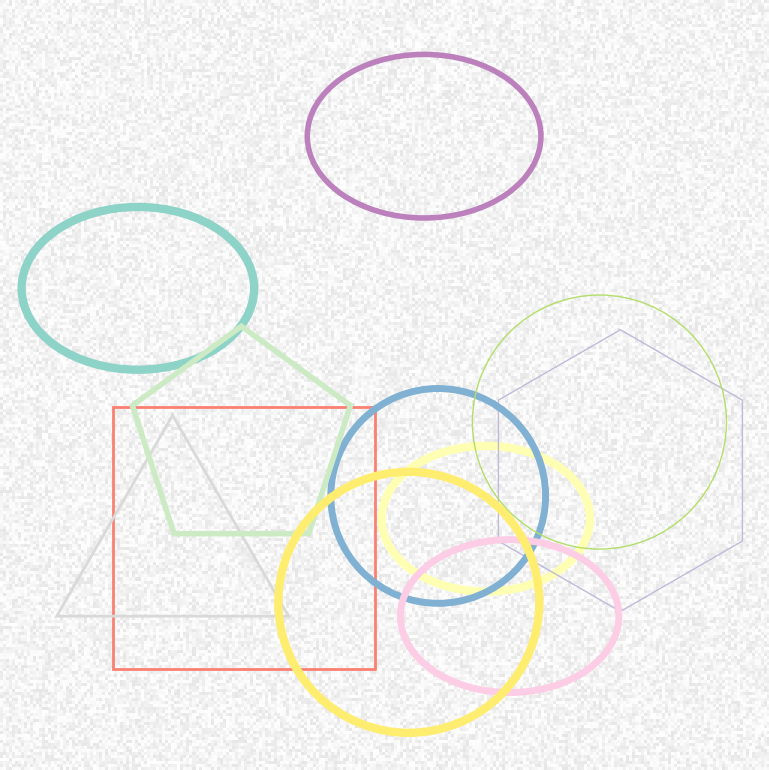[{"shape": "oval", "thickness": 3, "radius": 0.75, "center": [0.179, 0.626]}, {"shape": "oval", "thickness": 3, "radius": 0.68, "center": [0.631, 0.326]}, {"shape": "hexagon", "thickness": 0.5, "radius": 0.91, "center": [0.806, 0.389]}, {"shape": "square", "thickness": 1, "radius": 0.85, "center": [0.317, 0.302]}, {"shape": "circle", "thickness": 2.5, "radius": 0.7, "center": [0.569, 0.356]}, {"shape": "circle", "thickness": 0.5, "radius": 0.82, "center": [0.778, 0.452]}, {"shape": "oval", "thickness": 2.5, "radius": 0.71, "center": [0.662, 0.2]}, {"shape": "triangle", "thickness": 1, "radius": 0.87, "center": [0.224, 0.287]}, {"shape": "oval", "thickness": 2, "radius": 0.76, "center": [0.551, 0.823]}, {"shape": "pentagon", "thickness": 2, "radius": 0.74, "center": [0.314, 0.427]}, {"shape": "circle", "thickness": 3, "radius": 0.85, "center": [0.531, 0.218]}]